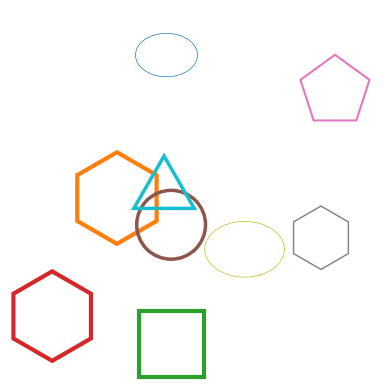[{"shape": "oval", "thickness": 0.5, "radius": 0.4, "center": [0.432, 0.857]}, {"shape": "hexagon", "thickness": 3, "radius": 0.6, "center": [0.304, 0.486]}, {"shape": "square", "thickness": 3, "radius": 0.43, "center": [0.445, 0.106]}, {"shape": "hexagon", "thickness": 3, "radius": 0.58, "center": [0.136, 0.179]}, {"shape": "circle", "thickness": 2.5, "radius": 0.45, "center": [0.444, 0.416]}, {"shape": "pentagon", "thickness": 1.5, "radius": 0.47, "center": [0.87, 0.763]}, {"shape": "hexagon", "thickness": 1, "radius": 0.41, "center": [0.834, 0.382]}, {"shape": "oval", "thickness": 0.5, "radius": 0.52, "center": [0.635, 0.353]}, {"shape": "triangle", "thickness": 2.5, "radius": 0.45, "center": [0.426, 0.504]}]